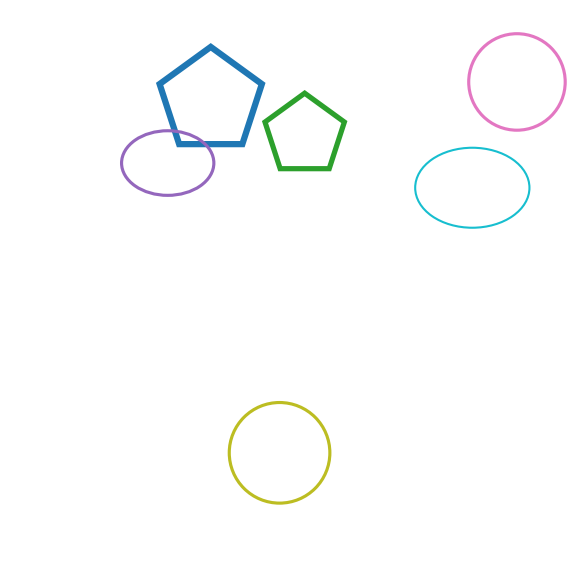[{"shape": "pentagon", "thickness": 3, "radius": 0.47, "center": [0.365, 0.825]}, {"shape": "pentagon", "thickness": 2.5, "radius": 0.36, "center": [0.528, 0.765]}, {"shape": "oval", "thickness": 1.5, "radius": 0.4, "center": [0.29, 0.717]}, {"shape": "circle", "thickness": 1.5, "radius": 0.42, "center": [0.895, 0.857]}, {"shape": "circle", "thickness": 1.5, "radius": 0.44, "center": [0.484, 0.215]}, {"shape": "oval", "thickness": 1, "radius": 0.49, "center": [0.818, 0.674]}]